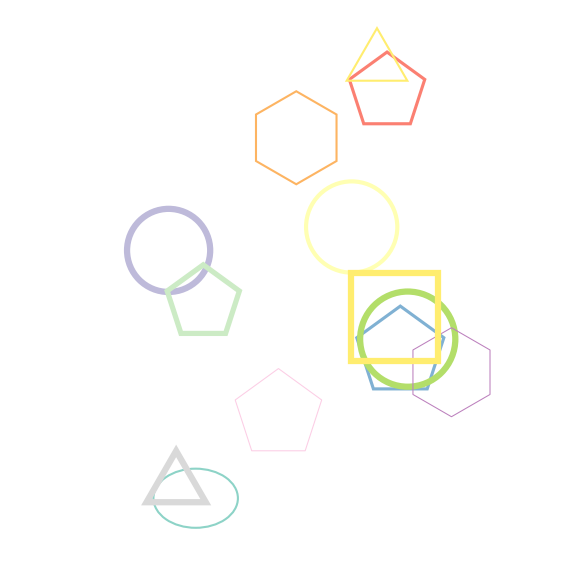[{"shape": "oval", "thickness": 1, "radius": 0.37, "center": [0.339, 0.136]}, {"shape": "circle", "thickness": 2, "radius": 0.4, "center": [0.609, 0.606]}, {"shape": "circle", "thickness": 3, "radius": 0.36, "center": [0.292, 0.566]}, {"shape": "pentagon", "thickness": 1.5, "radius": 0.34, "center": [0.67, 0.84]}, {"shape": "pentagon", "thickness": 1.5, "radius": 0.4, "center": [0.693, 0.39]}, {"shape": "hexagon", "thickness": 1, "radius": 0.4, "center": [0.513, 0.761]}, {"shape": "circle", "thickness": 3, "radius": 0.41, "center": [0.706, 0.412]}, {"shape": "pentagon", "thickness": 0.5, "radius": 0.39, "center": [0.482, 0.282]}, {"shape": "triangle", "thickness": 3, "radius": 0.3, "center": [0.305, 0.159]}, {"shape": "hexagon", "thickness": 0.5, "radius": 0.39, "center": [0.782, 0.355]}, {"shape": "pentagon", "thickness": 2.5, "radius": 0.33, "center": [0.352, 0.475]}, {"shape": "triangle", "thickness": 1, "radius": 0.3, "center": [0.653, 0.89]}, {"shape": "square", "thickness": 3, "radius": 0.38, "center": [0.683, 0.45]}]